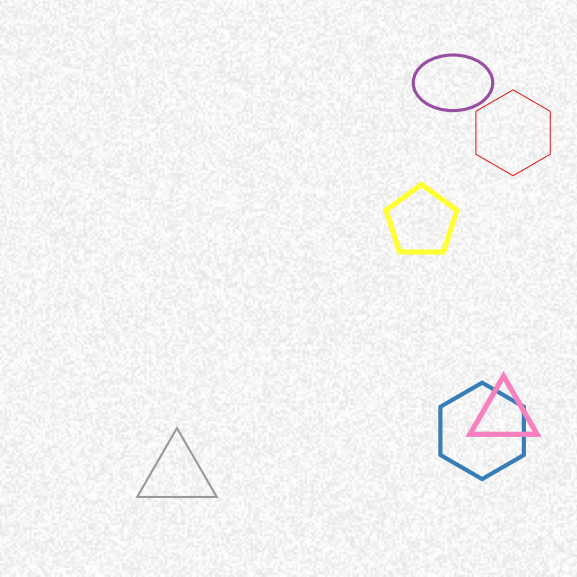[{"shape": "hexagon", "thickness": 0.5, "radius": 0.37, "center": [0.888, 0.769]}, {"shape": "hexagon", "thickness": 2, "radius": 0.42, "center": [0.835, 0.253]}, {"shape": "oval", "thickness": 1.5, "radius": 0.34, "center": [0.784, 0.856]}, {"shape": "pentagon", "thickness": 2.5, "radius": 0.32, "center": [0.73, 0.615]}, {"shape": "triangle", "thickness": 2.5, "radius": 0.34, "center": [0.872, 0.281]}, {"shape": "triangle", "thickness": 1, "radius": 0.4, "center": [0.306, 0.178]}]